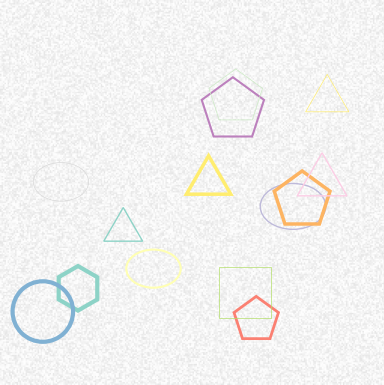[{"shape": "hexagon", "thickness": 3, "radius": 0.29, "center": [0.203, 0.251]}, {"shape": "triangle", "thickness": 1, "radius": 0.29, "center": [0.32, 0.403]}, {"shape": "oval", "thickness": 1.5, "radius": 0.35, "center": [0.399, 0.302]}, {"shape": "oval", "thickness": 1, "radius": 0.43, "center": [0.761, 0.464]}, {"shape": "pentagon", "thickness": 2, "radius": 0.3, "center": [0.666, 0.169]}, {"shape": "circle", "thickness": 3, "radius": 0.39, "center": [0.111, 0.191]}, {"shape": "pentagon", "thickness": 2.5, "radius": 0.38, "center": [0.785, 0.48]}, {"shape": "square", "thickness": 0.5, "radius": 0.33, "center": [0.637, 0.24]}, {"shape": "triangle", "thickness": 1, "radius": 0.37, "center": [0.837, 0.529]}, {"shape": "oval", "thickness": 0.5, "radius": 0.36, "center": [0.158, 0.528]}, {"shape": "pentagon", "thickness": 1.5, "radius": 0.43, "center": [0.605, 0.714]}, {"shape": "pentagon", "thickness": 0.5, "radius": 0.37, "center": [0.612, 0.748]}, {"shape": "triangle", "thickness": 0.5, "radius": 0.32, "center": [0.85, 0.742]}, {"shape": "triangle", "thickness": 2.5, "radius": 0.33, "center": [0.542, 0.529]}]